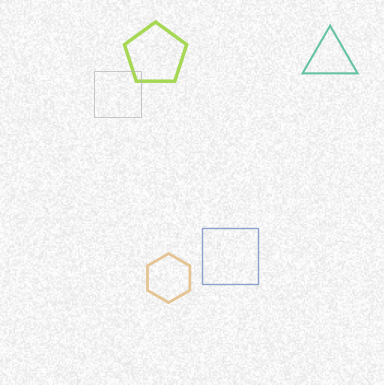[{"shape": "triangle", "thickness": 1.5, "radius": 0.41, "center": [0.857, 0.851]}, {"shape": "square", "thickness": 1, "radius": 0.36, "center": [0.596, 0.336]}, {"shape": "pentagon", "thickness": 2.5, "radius": 0.43, "center": [0.404, 0.858]}, {"shape": "hexagon", "thickness": 2, "radius": 0.32, "center": [0.438, 0.278]}, {"shape": "square", "thickness": 0.5, "radius": 0.3, "center": [0.305, 0.756]}]